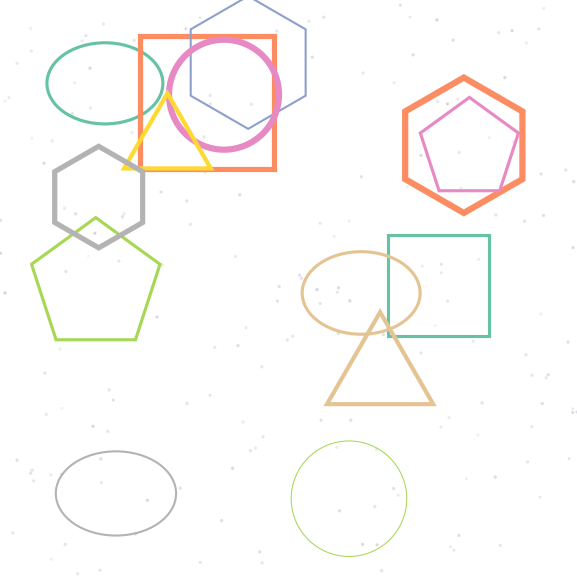[{"shape": "oval", "thickness": 1.5, "radius": 0.5, "center": [0.182, 0.855]}, {"shape": "square", "thickness": 1.5, "radius": 0.44, "center": [0.759, 0.504]}, {"shape": "square", "thickness": 2.5, "radius": 0.58, "center": [0.358, 0.822]}, {"shape": "hexagon", "thickness": 3, "radius": 0.59, "center": [0.803, 0.748]}, {"shape": "hexagon", "thickness": 1, "radius": 0.57, "center": [0.43, 0.891]}, {"shape": "circle", "thickness": 3, "radius": 0.48, "center": [0.388, 0.835]}, {"shape": "pentagon", "thickness": 1.5, "radius": 0.45, "center": [0.813, 0.741]}, {"shape": "pentagon", "thickness": 1.5, "radius": 0.58, "center": [0.166, 0.505]}, {"shape": "circle", "thickness": 0.5, "radius": 0.5, "center": [0.604, 0.136]}, {"shape": "triangle", "thickness": 2, "radius": 0.43, "center": [0.29, 0.751]}, {"shape": "triangle", "thickness": 2, "radius": 0.53, "center": [0.658, 0.352]}, {"shape": "oval", "thickness": 1.5, "radius": 0.51, "center": [0.625, 0.492]}, {"shape": "hexagon", "thickness": 2.5, "radius": 0.44, "center": [0.171, 0.658]}, {"shape": "oval", "thickness": 1, "radius": 0.52, "center": [0.201, 0.145]}]